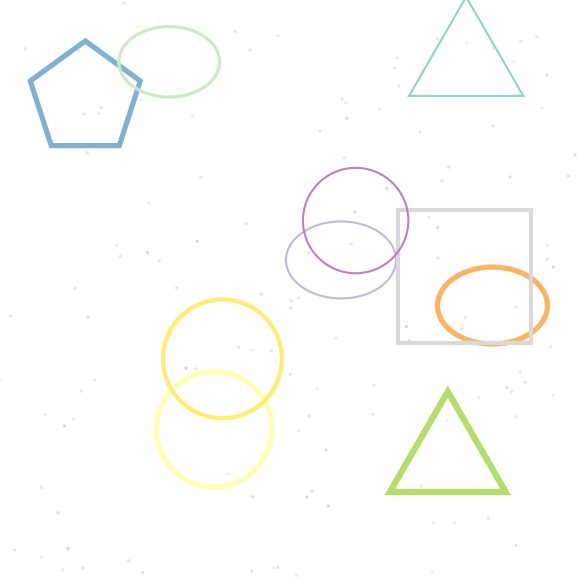[{"shape": "triangle", "thickness": 1, "radius": 0.57, "center": [0.807, 0.89]}, {"shape": "circle", "thickness": 2.5, "radius": 0.5, "center": [0.371, 0.256]}, {"shape": "oval", "thickness": 1, "radius": 0.48, "center": [0.591, 0.549]}, {"shape": "pentagon", "thickness": 2.5, "radius": 0.5, "center": [0.148, 0.828]}, {"shape": "oval", "thickness": 2.5, "radius": 0.48, "center": [0.853, 0.47]}, {"shape": "triangle", "thickness": 3, "radius": 0.58, "center": [0.775, 0.205]}, {"shape": "square", "thickness": 2, "radius": 0.58, "center": [0.804, 0.521]}, {"shape": "circle", "thickness": 1, "radius": 0.46, "center": [0.616, 0.617]}, {"shape": "oval", "thickness": 1.5, "radius": 0.44, "center": [0.293, 0.892]}, {"shape": "circle", "thickness": 2, "radius": 0.51, "center": [0.385, 0.378]}]